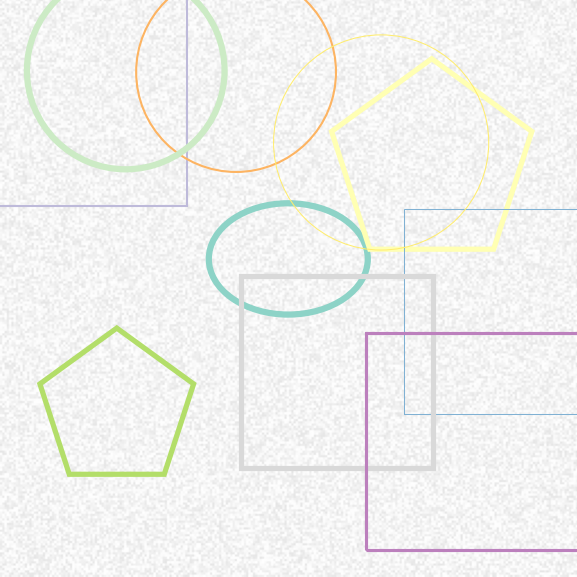[{"shape": "oval", "thickness": 3, "radius": 0.69, "center": [0.499, 0.551]}, {"shape": "pentagon", "thickness": 2.5, "radius": 0.91, "center": [0.748, 0.715]}, {"shape": "square", "thickness": 1, "radius": 0.98, "center": [0.129, 0.837]}, {"shape": "square", "thickness": 0.5, "radius": 0.89, "center": [0.877, 0.46]}, {"shape": "circle", "thickness": 1, "radius": 0.86, "center": [0.409, 0.874]}, {"shape": "pentagon", "thickness": 2.5, "radius": 0.7, "center": [0.202, 0.291]}, {"shape": "square", "thickness": 2.5, "radius": 0.83, "center": [0.583, 0.355]}, {"shape": "square", "thickness": 1.5, "radius": 0.94, "center": [0.821, 0.235]}, {"shape": "circle", "thickness": 3, "radius": 0.86, "center": [0.218, 0.877]}, {"shape": "circle", "thickness": 0.5, "radius": 0.93, "center": [0.66, 0.752]}]